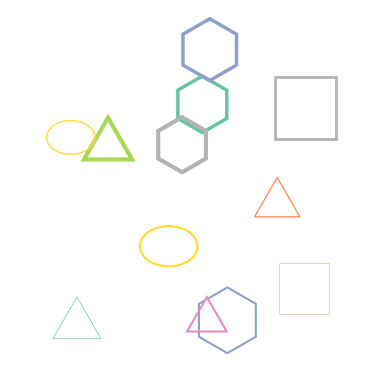[{"shape": "hexagon", "thickness": 2.5, "radius": 0.37, "center": [0.526, 0.729]}, {"shape": "triangle", "thickness": 0.5, "radius": 0.36, "center": [0.2, 0.156]}, {"shape": "triangle", "thickness": 1, "radius": 0.34, "center": [0.72, 0.471]}, {"shape": "hexagon", "thickness": 2.5, "radius": 0.4, "center": [0.545, 0.871]}, {"shape": "hexagon", "thickness": 1.5, "radius": 0.43, "center": [0.591, 0.168]}, {"shape": "triangle", "thickness": 1.5, "radius": 0.3, "center": [0.537, 0.169]}, {"shape": "triangle", "thickness": 3, "radius": 0.36, "center": [0.281, 0.622]}, {"shape": "oval", "thickness": 1.5, "radius": 0.37, "center": [0.438, 0.36]}, {"shape": "oval", "thickness": 1, "radius": 0.31, "center": [0.184, 0.643]}, {"shape": "square", "thickness": 0.5, "radius": 0.33, "center": [0.789, 0.251]}, {"shape": "hexagon", "thickness": 3, "radius": 0.36, "center": [0.473, 0.624]}, {"shape": "square", "thickness": 2, "radius": 0.4, "center": [0.794, 0.719]}]